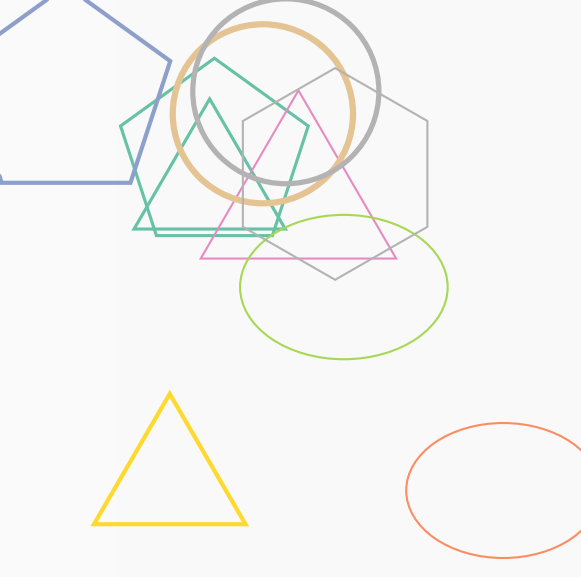[{"shape": "triangle", "thickness": 1.5, "radius": 0.75, "center": [0.361, 0.678]}, {"shape": "pentagon", "thickness": 1.5, "radius": 0.85, "center": [0.369, 0.728]}, {"shape": "oval", "thickness": 1, "radius": 0.83, "center": [0.866, 0.15]}, {"shape": "pentagon", "thickness": 2, "radius": 0.94, "center": [0.114, 0.835]}, {"shape": "triangle", "thickness": 1, "radius": 0.97, "center": [0.513, 0.648]}, {"shape": "oval", "thickness": 1, "radius": 0.89, "center": [0.592, 0.502]}, {"shape": "triangle", "thickness": 2, "radius": 0.75, "center": [0.292, 0.167]}, {"shape": "circle", "thickness": 3, "radius": 0.78, "center": [0.452, 0.802]}, {"shape": "circle", "thickness": 2.5, "radius": 0.8, "center": [0.492, 0.841]}, {"shape": "hexagon", "thickness": 1, "radius": 0.92, "center": [0.577, 0.698]}]